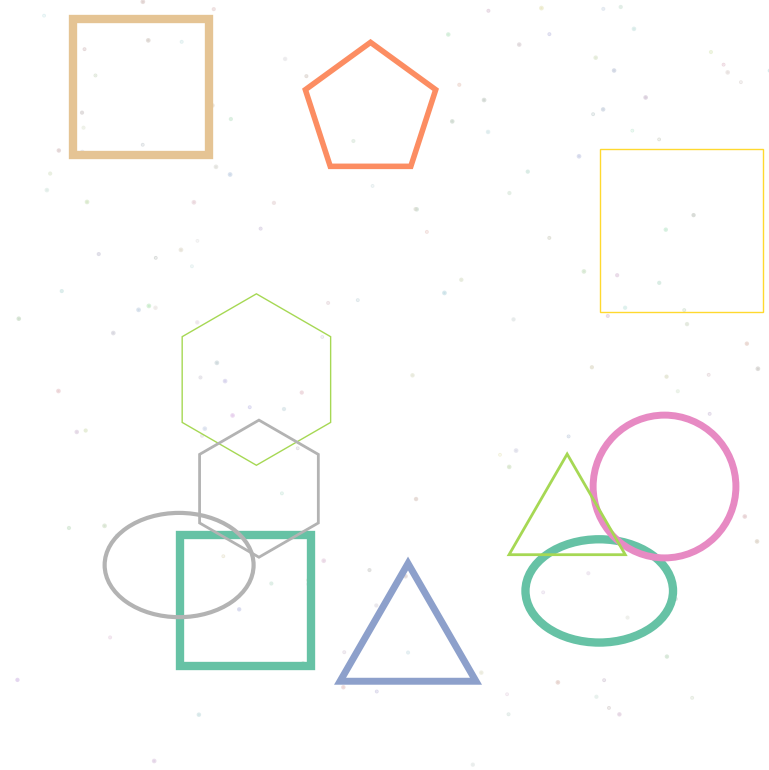[{"shape": "square", "thickness": 3, "radius": 0.42, "center": [0.319, 0.22]}, {"shape": "oval", "thickness": 3, "radius": 0.48, "center": [0.778, 0.233]}, {"shape": "pentagon", "thickness": 2, "radius": 0.45, "center": [0.481, 0.856]}, {"shape": "triangle", "thickness": 2.5, "radius": 0.51, "center": [0.53, 0.166]}, {"shape": "circle", "thickness": 2.5, "radius": 0.46, "center": [0.863, 0.368]}, {"shape": "triangle", "thickness": 1, "radius": 0.44, "center": [0.737, 0.323]}, {"shape": "hexagon", "thickness": 0.5, "radius": 0.56, "center": [0.333, 0.507]}, {"shape": "square", "thickness": 0.5, "radius": 0.53, "center": [0.885, 0.701]}, {"shape": "square", "thickness": 3, "radius": 0.44, "center": [0.183, 0.887]}, {"shape": "hexagon", "thickness": 1, "radius": 0.45, "center": [0.336, 0.365]}, {"shape": "oval", "thickness": 1.5, "radius": 0.48, "center": [0.233, 0.266]}]